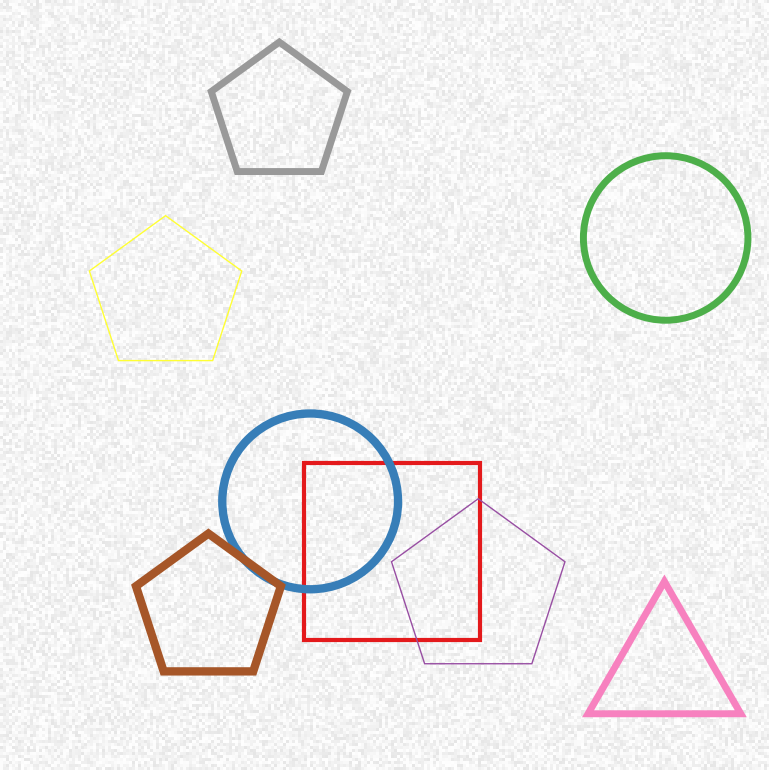[{"shape": "square", "thickness": 1.5, "radius": 0.57, "center": [0.509, 0.284]}, {"shape": "circle", "thickness": 3, "radius": 0.57, "center": [0.403, 0.349]}, {"shape": "circle", "thickness": 2.5, "radius": 0.53, "center": [0.865, 0.691]}, {"shape": "pentagon", "thickness": 0.5, "radius": 0.59, "center": [0.621, 0.234]}, {"shape": "pentagon", "thickness": 0.5, "radius": 0.52, "center": [0.215, 0.616]}, {"shape": "pentagon", "thickness": 3, "radius": 0.49, "center": [0.271, 0.208]}, {"shape": "triangle", "thickness": 2.5, "radius": 0.57, "center": [0.863, 0.13]}, {"shape": "pentagon", "thickness": 2.5, "radius": 0.46, "center": [0.363, 0.852]}]